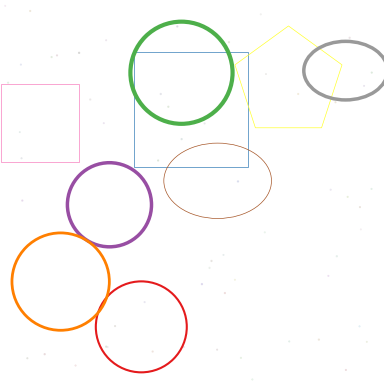[{"shape": "circle", "thickness": 1.5, "radius": 0.59, "center": [0.367, 0.151]}, {"shape": "square", "thickness": 0.5, "radius": 0.74, "center": [0.497, 0.716]}, {"shape": "circle", "thickness": 3, "radius": 0.66, "center": [0.471, 0.811]}, {"shape": "circle", "thickness": 2.5, "radius": 0.55, "center": [0.284, 0.468]}, {"shape": "circle", "thickness": 2, "radius": 0.63, "center": [0.158, 0.269]}, {"shape": "pentagon", "thickness": 0.5, "radius": 0.73, "center": [0.749, 0.786]}, {"shape": "oval", "thickness": 0.5, "radius": 0.7, "center": [0.565, 0.53]}, {"shape": "square", "thickness": 0.5, "radius": 0.51, "center": [0.104, 0.68]}, {"shape": "oval", "thickness": 2.5, "radius": 0.54, "center": [0.898, 0.817]}]